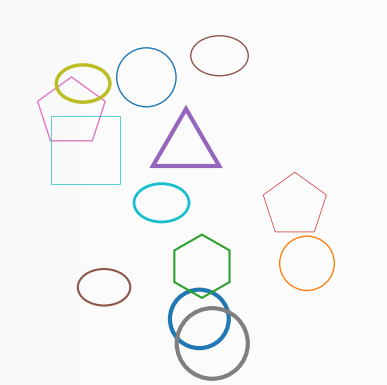[{"shape": "circle", "thickness": 3, "radius": 0.38, "center": [0.514, 0.172]}, {"shape": "circle", "thickness": 1, "radius": 0.38, "center": [0.378, 0.799]}, {"shape": "circle", "thickness": 1, "radius": 0.35, "center": [0.792, 0.316]}, {"shape": "hexagon", "thickness": 1.5, "radius": 0.41, "center": [0.521, 0.308]}, {"shape": "pentagon", "thickness": 0.5, "radius": 0.43, "center": [0.761, 0.467]}, {"shape": "triangle", "thickness": 3, "radius": 0.49, "center": [0.48, 0.618]}, {"shape": "oval", "thickness": 1.5, "radius": 0.34, "center": [0.269, 0.254]}, {"shape": "oval", "thickness": 1, "radius": 0.37, "center": [0.567, 0.855]}, {"shape": "pentagon", "thickness": 1, "radius": 0.46, "center": [0.184, 0.708]}, {"shape": "circle", "thickness": 3, "radius": 0.46, "center": [0.548, 0.108]}, {"shape": "oval", "thickness": 2.5, "radius": 0.35, "center": [0.214, 0.783]}, {"shape": "square", "thickness": 0.5, "radius": 0.44, "center": [0.221, 0.61]}, {"shape": "oval", "thickness": 2, "radius": 0.35, "center": [0.417, 0.473]}]